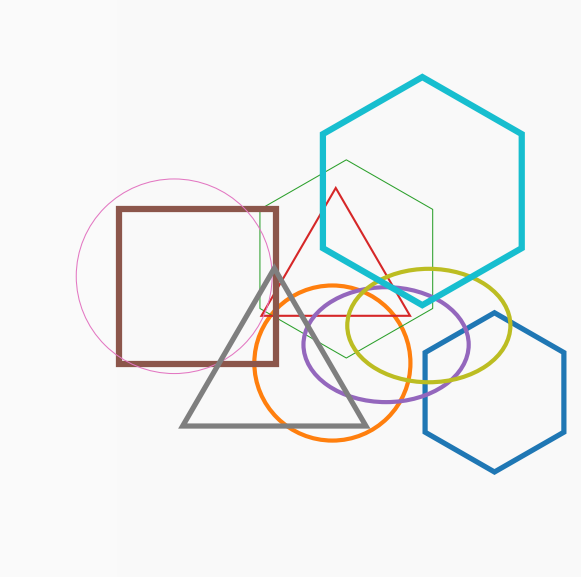[{"shape": "hexagon", "thickness": 2.5, "radius": 0.69, "center": [0.851, 0.32]}, {"shape": "circle", "thickness": 2, "radius": 0.67, "center": [0.572, 0.371]}, {"shape": "hexagon", "thickness": 0.5, "radius": 0.86, "center": [0.596, 0.551]}, {"shape": "triangle", "thickness": 1, "radius": 0.74, "center": [0.578, 0.526]}, {"shape": "oval", "thickness": 2, "radius": 0.71, "center": [0.664, 0.402]}, {"shape": "square", "thickness": 3, "radius": 0.67, "center": [0.339, 0.503]}, {"shape": "circle", "thickness": 0.5, "radius": 0.84, "center": [0.3, 0.521]}, {"shape": "triangle", "thickness": 2.5, "radius": 0.91, "center": [0.472, 0.352]}, {"shape": "oval", "thickness": 2, "radius": 0.7, "center": [0.738, 0.435]}, {"shape": "hexagon", "thickness": 3, "radius": 0.99, "center": [0.727, 0.668]}]